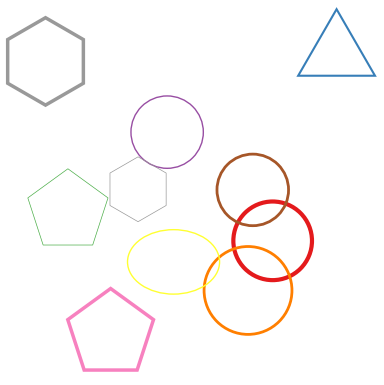[{"shape": "circle", "thickness": 3, "radius": 0.51, "center": [0.708, 0.374]}, {"shape": "triangle", "thickness": 1.5, "radius": 0.58, "center": [0.874, 0.861]}, {"shape": "pentagon", "thickness": 0.5, "radius": 0.55, "center": [0.176, 0.452]}, {"shape": "circle", "thickness": 1, "radius": 0.47, "center": [0.434, 0.657]}, {"shape": "circle", "thickness": 2, "radius": 0.57, "center": [0.644, 0.246]}, {"shape": "oval", "thickness": 1, "radius": 0.6, "center": [0.451, 0.32]}, {"shape": "circle", "thickness": 2, "radius": 0.46, "center": [0.657, 0.507]}, {"shape": "pentagon", "thickness": 2.5, "radius": 0.59, "center": [0.287, 0.134]}, {"shape": "hexagon", "thickness": 2.5, "radius": 0.57, "center": [0.118, 0.84]}, {"shape": "hexagon", "thickness": 0.5, "radius": 0.42, "center": [0.359, 0.508]}]